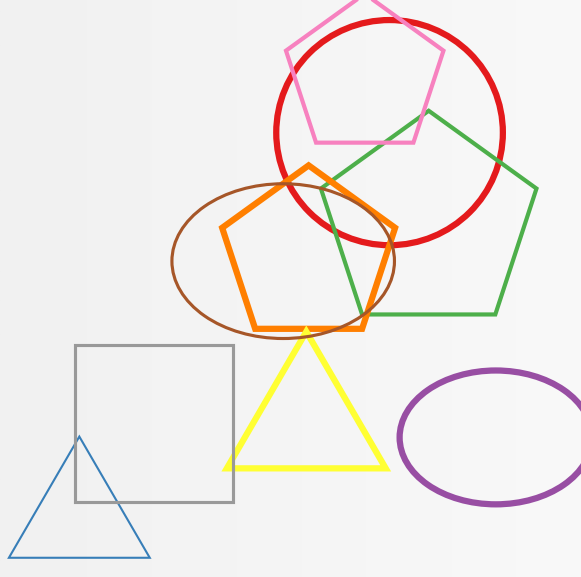[{"shape": "circle", "thickness": 3, "radius": 0.97, "center": [0.67, 0.769]}, {"shape": "triangle", "thickness": 1, "radius": 0.7, "center": [0.136, 0.103]}, {"shape": "pentagon", "thickness": 2, "radius": 0.97, "center": [0.738, 0.612]}, {"shape": "oval", "thickness": 3, "radius": 0.83, "center": [0.853, 0.242]}, {"shape": "pentagon", "thickness": 3, "radius": 0.78, "center": [0.531, 0.556]}, {"shape": "triangle", "thickness": 3, "radius": 0.79, "center": [0.527, 0.267]}, {"shape": "oval", "thickness": 1.5, "radius": 0.96, "center": [0.487, 0.547]}, {"shape": "pentagon", "thickness": 2, "radius": 0.71, "center": [0.627, 0.867]}, {"shape": "square", "thickness": 1.5, "radius": 0.68, "center": [0.266, 0.266]}]